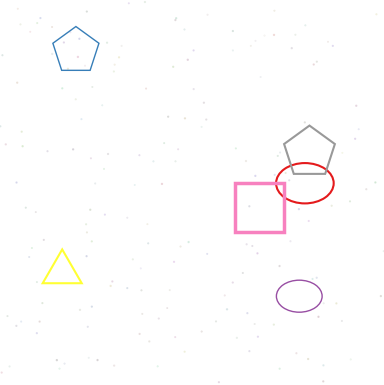[{"shape": "oval", "thickness": 1.5, "radius": 0.37, "center": [0.792, 0.524]}, {"shape": "pentagon", "thickness": 1, "radius": 0.31, "center": [0.197, 0.868]}, {"shape": "oval", "thickness": 1, "radius": 0.3, "center": [0.777, 0.231]}, {"shape": "triangle", "thickness": 1.5, "radius": 0.29, "center": [0.162, 0.294]}, {"shape": "square", "thickness": 2.5, "radius": 0.32, "center": [0.674, 0.461]}, {"shape": "pentagon", "thickness": 1.5, "radius": 0.35, "center": [0.804, 0.604]}]